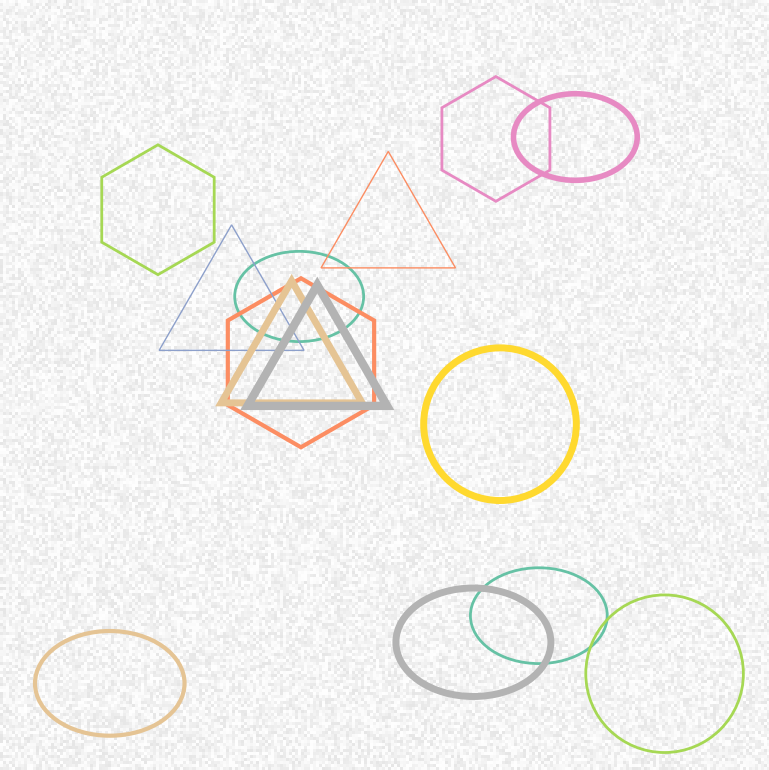[{"shape": "oval", "thickness": 1, "radius": 0.44, "center": [0.7, 0.2]}, {"shape": "oval", "thickness": 1, "radius": 0.42, "center": [0.389, 0.615]}, {"shape": "hexagon", "thickness": 1.5, "radius": 0.55, "center": [0.391, 0.529]}, {"shape": "triangle", "thickness": 0.5, "radius": 0.5, "center": [0.504, 0.703]}, {"shape": "triangle", "thickness": 0.5, "radius": 0.54, "center": [0.301, 0.599]}, {"shape": "hexagon", "thickness": 1, "radius": 0.4, "center": [0.644, 0.82]}, {"shape": "oval", "thickness": 2, "radius": 0.4, "center": [0.747, 0.822]}, {"shape": "hexagon", "thickness": 1, "radius": 0.42, "center": [0.205, 0.728]}, {"shape": "circle", "thickness": 1, "radius": 0.51, "center": [0.863, 0.125]}, {"shape": "circle", "thickness": 2.5, "radius": 0.5, "center": [0.649, 0.449]}, {"shape": "oval", "thickness": 1.5, "radius": 0.49, "center": [0.143, 0.113]}, {"shape": "triangle", "thickness": 2.5, "radius": 0.53, "center": [0.379, 0.53]}, {"shape": "triangle", "thickness": 3, "radius": 0.52, "center": [0.412, 0.525]}, {"shape": "oval", "thickness": 2.5, "radius": 0.5, "center": [0.615, 0.166]}]